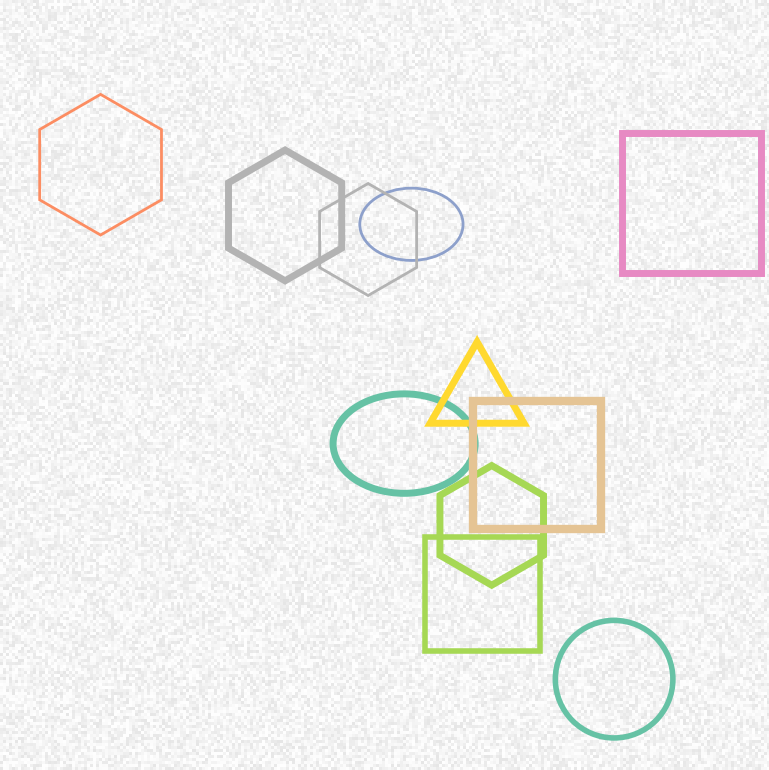[{"shape": "oval", "thickness": 2.5, "radius": 0.46, "center": [0.525, 0.424]}, {"shape": "circle", "thickness": 2, "radius": 0.38, "center": [0.798, 0.118]}, {"shape": "hexagon", "thickness": 1, "radius": 0.46, "center": [0.131, 0.786]}, {"shape": "oval", "thickness": 1, "radius": 0.34, "center": [0.534, 0.709]}, {"shape": "square", "thickness": 2.5, "radius": 0.45, "center": [0.898, 0.736]}, {"shape": "square", "thickness": 2, "radius": 0.37, "center": [0.627, 0.229]}, {"shape": "hexagon", "thickness": 2.5, "radius": 0.39, "center": [0.639, 0.318]}, {"shape": "triangle", "thickness": 2.5, "radius": 0.35, "center": [0.62, 0.486]}, {"shape": "square", "thickness": 3, "radius": 0.41, "center": [0.697, 0.397]}, {"shape": "hexagon", "thickness": 1, "radius": 0.36, "center": [0.478, 0.689]}, {"shape": "hexagon", "thickness": 2.5, "radius": 0.42, "center": [0.37, 0.72]}]